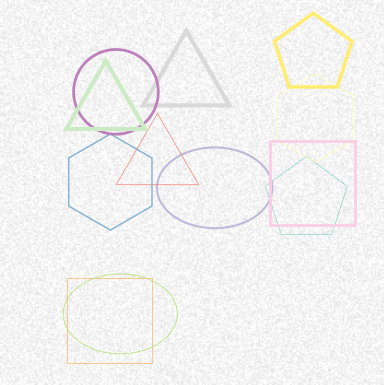[{"shape": "pentagon", "thickness": 0.5, "radius": 0.56, "center": [0.796, 0.482]}, {"shape": "hexagon", "thickness": 0.5, "radius": 0.57, "center": [0.819, 0.693]}, {"shape": "oval", "thickness": 1.5, "radius": 0.75, "center": [0.558, 0.512]}, {"shape": "triangle", "thickness": 0.5, "radius": 0.62, "center": [0.409, 0.582]}, {"shape": "hexagon", "thickness": 1, "radius": 0.62, "center": [0.287, 0.527]}, {"shape": "square", "thickness": 0.5, "radius": 0.55, "center": [0.285, 0.167]}, {"shape": "oval", "thickness": 0.5, "radius": 0.74, "center": [0.312, 0.185]}, {"shape": "square", "thickness": 2, "radius": 0.55, "center": [0.811, 0.525]}, {"shape": "triangle", "thickness": 3, "radius": 0.65, "center": [0.484, 0.791]}, {"shape": "circle", "thickness": 2, "radius": 0.55, "center": [0.301, 0.761]}, {"shape": "triangle", "thickness": 3, "radius": 0.59, "center": [0.275, 0.724]}, {"shape": "pentagon", "thickness": 2.5, "radius": 0.53, "center": [0.814, 0.86]}]